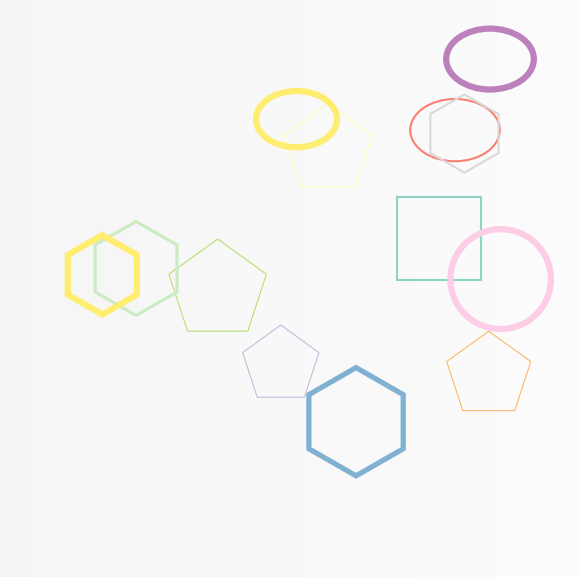[{"shape": "square", "thickness": 1, "radius": 0.36, "center": [0.755, 0.586]}, {"shape": "pentagon", "thickness": 0.5, "radius": 0.4, "center": [0.564, 0.74]}, {"shape": "pentagon", "thickness": 0.5, "radius": 0.35, "center": [0.483, 0.367]}, {"shape": "oval", "thickness": 1, "radius": 0.39, "center": [0.783, 0.774]}, {"shape": "hexagon", "thickness": 2.5, "radius": 0.47, "center": [0.613, 0.269]}, {"shape": "pentagon", "thickness": 0.5, "radius": 0.38, "center": [0.841, 0.35]}, {"shape": "pentagon", "thickness": 0.5, "radius": 0.44, "center": [0.374, 0.497]}, {"shape": "circle", "thickness": 3, "radius": 0.43, "center": [0.861, 0.516]}, {"shape": "hexagon", "thickness": 1, "radius": 0.34, "center": [0.799, 0.768]}, {"shape": "oval", "thickness": 3, "radius": 0.38, "center": [0.843, 0.897]}, {"shape": "hexagon", "thickness": 1.5, "radius": 0.41, "center": [0.234, 0.534]}, {"shape": "oval", "thickness": 3, "radius": 0.35, "center": [0.51, 0.793]}, {"shape": "hexagon", "thickness": 3, "radius": 0.34, "center": [0.176, 0.523]}]